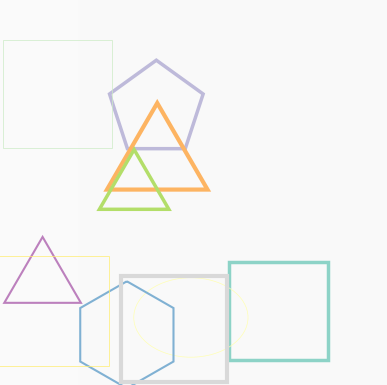[{"shape": "square", "thickness": 2.5, "radius": 0.64, "center": [0.718, 0.193]}, {"shape": "oval", "thickness": 0.5, "radius": 0.74, "center": [0.493, 0.175]}, {"shape": "pentagon", "thickness": 2.5, "radius": 0.63, "center": [0.403, 0.717]}, {"shape": "hexagon", "thickness": 1.5, "radius": 0.69, "center": [0.327, 0.13]}, {"shape": "triangle", "thickness": 3, "radius": 0.75, "center": [0.406, 0.583]}, {"shape": "triangle", "thickness": 2.5, "radius": 0.52, "center": [0.346, 0.508]}, {"shape": "square", "thickness": 3, "radius": 0.69, "center": [0.448, 0.145]}, {"shape": "triangle", "thickness": 1.5, "radius": 0.57, "center": [0.11, 0.27]}, {"shape": "square", "thickness": 0.5, "radius": 0.7, "center": [0.148, 0.756]}, {"shape": "square", "thickness": 0.5, "radius": 0.72, "center": [0.138, 0.192]}]